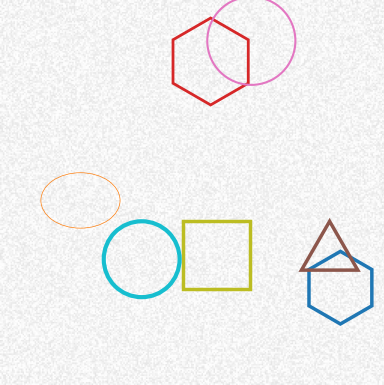[{"shape": "hexagon", "thickness": 2.5, "radius": 0.47, "center": [0.884, 0.253]}, {"shape": "oval", "thickness": 0.5, "radius": 0.51, "center": [0.209, 0.479]}, {"shape": "hexagon", "thickness": 2, "radius": 0.56, "center": [0.547, 0.84]}, {"shape": "triangle", "thickness": 2.5, "radius": 0.42, "center": [0.856, 0.341]}, {"shape": "circle", "thickness": 1.5, "radius": 0.57, "center": [0.653, 0.894]}, {"shape": "square", "thickness": 2.5, "radius": 0.44, "center": [0.562, 0.338]}, {"shape": "circle", "thickness": 3, "radius": 0.49, "center": [0.368, 0.327]}]